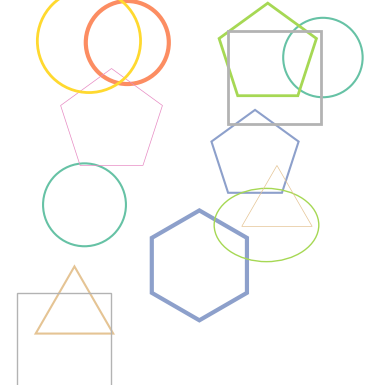[{"shape": "circle", "thickness": 1.5, "radius": 0.52, "center": [0.839, 0.851]}, {"shape": "circle", "thickness": 1.5, "radius": 0.54, "center": [0.219, 0.468]}, {"shape": "circle", "thickness": 3, "radius": 0.54, "center": [0.331, 0.89]}, {"shape": "hexagon", "thickness": 3, "radius": 0.71, "center": [0.518, 0.311]}, {"shape": "pentagon", "thickness": 1.5, "radius": 0.6, "center": [0.662, 0.596]}, {"shape": "pentagon", "thickness": 0.5, "radius": 0.7, "center": [0.29, 0.683]}, {"shape": "oval", "thickness": 1, "radius": 0.68, "center": [0.692, 0.416]}, {"shape": "pentagon", "thickness": 2, "radius": 0.66, "center": [0.696, 0.859]}, {"shape": "circle", "thickness": 2, "radius": 0.67, "center": [0.231, 0.894]}, {"shape": "triangle", "thickness": 0.5, "radius": 0.53, "center": [0.719, 0.465]}, {"shape": "triangle", "thickness": 1.5, "radius": 0.58, "center": [0.193, 0.192]}, {"shape": "square", "thickness": 1, "radius": 0.61, "center": [0.166, 0.116]}, {"shape": "square", "thickness": 2, "radius": 0.6, "center": [0.713, 0.799]}]